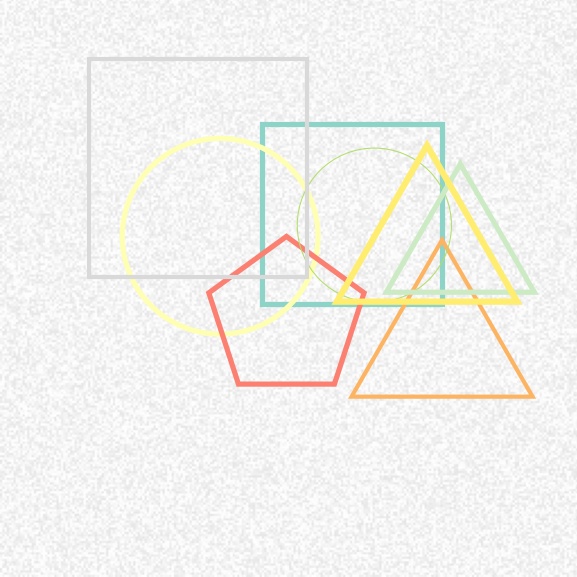[{"shape": "square", "thickness": 2.5, "radius": 0.78, "center": [0.609, 0.628]}, {"shape": "circle", "thickness": 2.5, "radius": 0.85, "center": [0.381, 0.59]}, {"shape": "pentagon", "thickness": 2.5, "radius": 0.71, "center": [0.496, 0.448]}, {"shape": "triangle", "thickness": 2, "radius": 0.9, "center": [0.765, 0.403]}, {"shape": "circle", "thickness": 0.5, "radius": 0.67, "center": [0.648, 0.609]}, {"shape": "square", "thickness": 2, "radius": 0.94, "center": [0.343, 0.708]}, {"shape": "triangle", "thickness": 2.5, "radius": 0.74, "center": [0.797, 0.567]}, {"shape": "triangle", "thickness": 3, "radius": 0.9, "center": [0.739, 0.567]}]